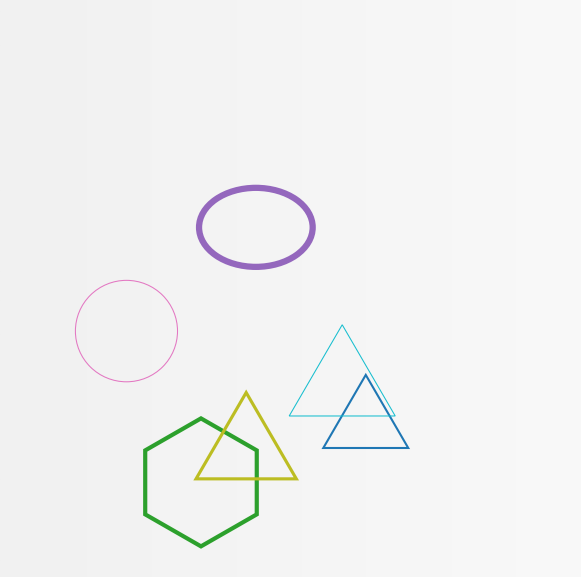[{"shape": "triangle", "thickness": 1, "radius": 0.42, "center": [0.629, 0.266]}, {"shape": "hexagon", "thickness": 2, "radius": 0.55, "center": [0.346, 0.164]}, {"shape": "oval", "thickness": 3, "radius": 0.49, "center": [0.44, 0.605]}, {"shape": "circle", "thickness": 0.5, "radius": 0.44, "center": [0.218, 0.426]}, {"shape": "triangle", "thickness": 1.5, "radius": 0.5, "center": [0.424, 0.22]}, {"shape": "triangle", "thickness": 0.5, "radius": 0.53, "center": [0.589, 0.331]}]